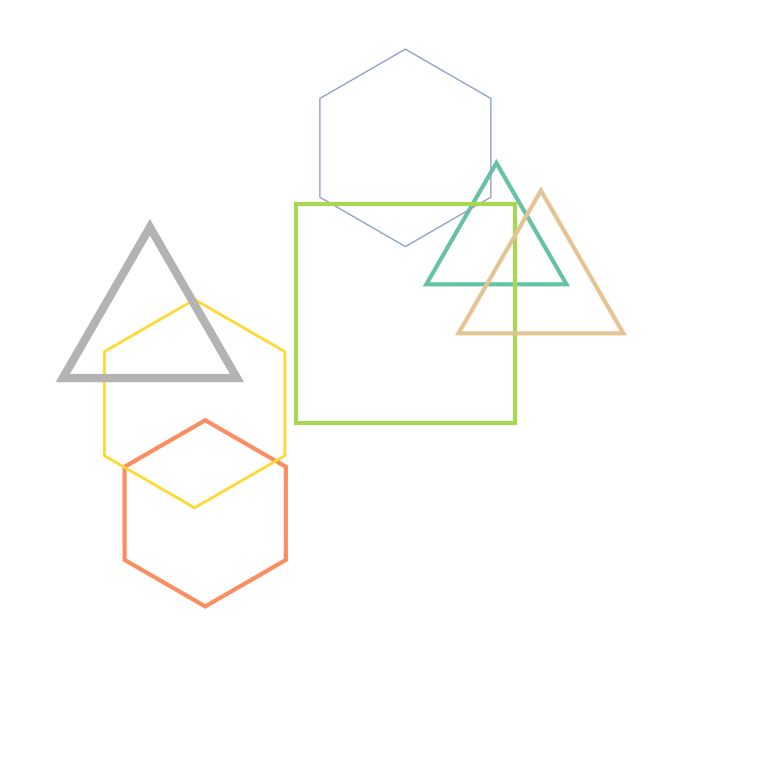[{"shape": "triangle", "thickness": 1.5, "radius": 0.53, "center": [0.645, 0.683]}, {"shape": "hexagon", "thickness": 1.5, "radius": 0.6, "center": [0.267, 0.333]}, {"shape": "hexagon", "thickness": 0.5, "radius": 0.64, "center": [0.526, 0.808]}, {"shape": "square", "thickness": 1.5, "radius": 0.71, "center": [0.526, 0.593]}, {"shape": "hexagon", "thickness": 1, "radius": 0.68, "center": [0.253, 0.476]}, {"shape": "triangle", "thickness": 1.5, "radius": 0.62, "center": [0.703, 0.629]}, {"shape": "triangle", "thickness": 3, "radius": 0.65, "center": [0.195, 0.574]}]